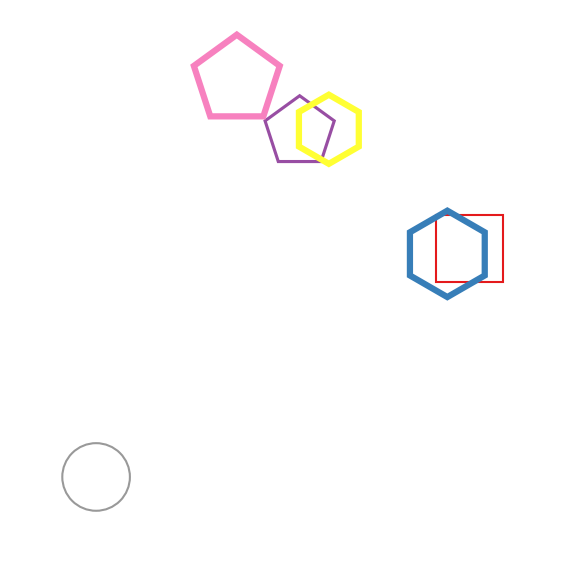[{"shape": "square", "thickness": 1, "radius": 0.29, "center": [0.814, 0.568]}, {"shape": "hexagon", "thickness": 3, "radius": 0.37, "center": [0.775, 0.56]}, {"shape": "pentagon", "thickness": 1.5, "radius": 0.31, "center": [0.519, 0.77]}, {"shape": "hexagon", "thickness": 3, "radius": 0.3, "center": [0.569, 0.775]}, {"shape": "pentagon", "thickness": 3, "radius": 0.39, "center": [0.41, 0.861]}, {"shape": "circle", "thickness": 1, "radius": 0.29, "center": [0.166, 0.173]}]